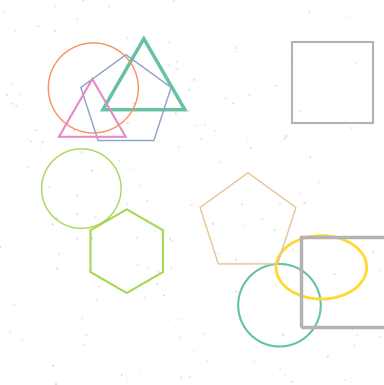[{"shape": "triangle", "thickness": 2.5, "radius": 0.61, "center": [0.374, 0.777]}, {"shape": "circle", "thickness": 1.5, "radius": 0.54, "center": [0.726, 0.207]}, {"shape": "circle", "thickness": 1, "radius": 0.58, "center": [0.242, 0.772]}, {"shape": "pentagon", "thickness": 1, "radius": 0.62, "center": [0.327, 0.735]}, {"shape": "triangle", "thickness": 1.5, "radius": 0.5, "center": [0.24, 0.695]}, {"shape": "hexagon", "thickness": 1.5, "radius": 0.54, "center": [0.329, 0.348]}, {"shape": "circle", "thickness": 1, "radius": 0.52, "center": [0.211, 0.51]}, {"shape": "oval", "thickness": 2, "radius": 0.59, "center": [0.835, 0.306]}, {"shape": "pentagon", "thickness": 1, "radius": 0.65, "center": [0.644, 0.42]}, {"shape": "square", "thickness": 2.5, "radius": 0.58, "center": [0.899, 0.267]}, {"shape": "square", "thickness": 1.5, "radius": 0.53, "center": [0.864, 0.786]}]